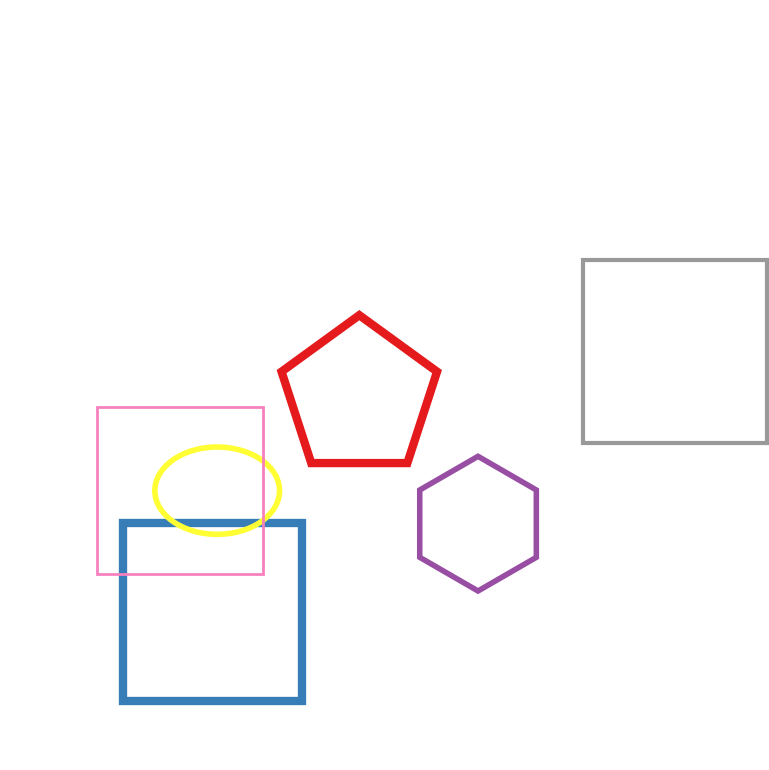[{"shape": "pentagon", "thickness": 3, "radius": 0.53, "center": [0.467, 0.485]}, {"shape": "square", "thickness": 3, "radius": 0.58, "center": [0.276, 0.206]}, {"shape": "hexagon", "thickness": 2, "radius": 0.44, "center": [0.621, 0.32]}, {"shape": "oval", "thickness": 2, "radius": 0.4, "center": [0.282, 0.363]}, {"shape": "square", "thickness": 1, "radius": 0.54, "center": [0.234, 0.363]}, {"shape": "square", "thickness": 1.5, "radius": 0.6, "center": [0.876, 0.543]}]